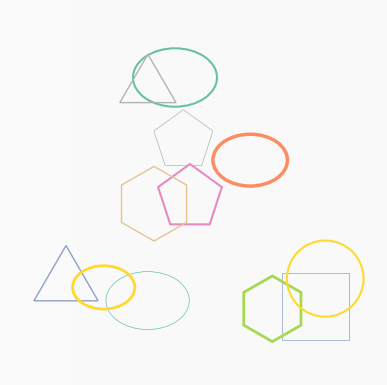[{"shape": "oval", "thickness": 1.5, "radius": 0.54, "center": [0.452, 0.799]}, {"shape": "oval", "thickness": 0.5, "radius": 0.54, "center": [0.381, 0.219]}, {"shape": "oval", "thickness": 2.5, "radius": 0.48, "center": [0.646, 0.584]}, {"shape": "square", "thickness": 0.5, "radius": 0.44, "center": [0.815, 0.203]}, {"shape": "triangle", "thickness": 1, "radius": 0.48, "center": [0.17, 0.266]}, {"shape": "pentagon", "thickness": 1.5, "radius": 0.43, "center": [0.49, 0.487]}, {"shape": "hexagon", "thickness": 2, "radius": 0.43, "center": [0.703, 0.198]}, {"shape": "oval", "thickness": 2, "radius": 0.4, "center": [0.268, 0.253]}, {"shape": "circle", "thickness": 1.5, "radius": 0.49, "center": [0.839, 0.276]}, {"shape": "hexagon", "thickness": 1, "radius": 0.48, "center": [0.398, 0.471]}, {"shape": "pentagon", "thickness": 0.5, "radius": 0.4, "center": [0.473, 0.635]}, {"shape": "triangle", "thickness": 1, "radius": 0.42, "center": [0.382, 0.775]}]